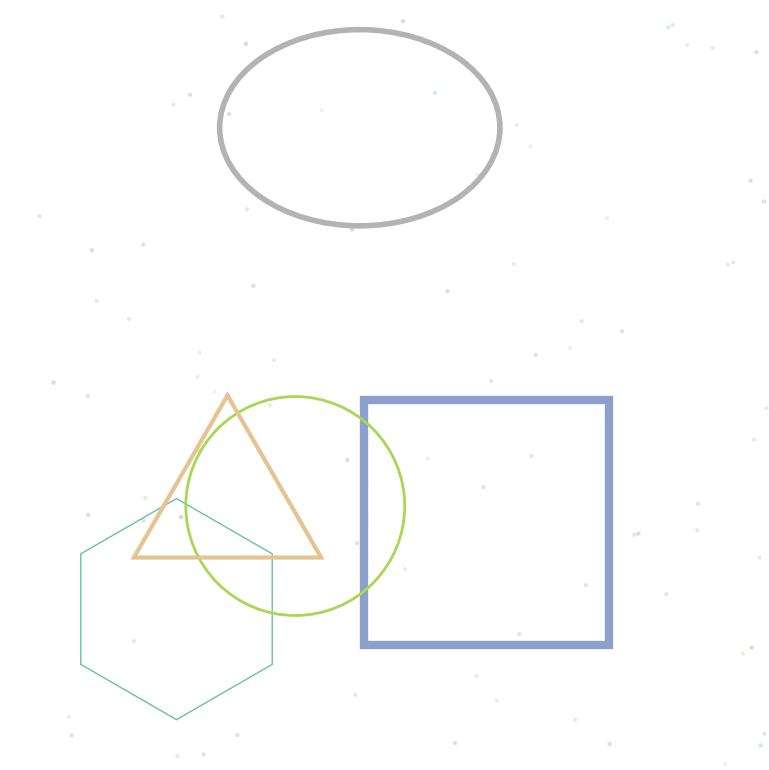[{"shape": "hexagon", "thickness": 0.5, "radius": 0.72, "center": [0.229, 0.209]}, {"shape": "square", "thickness": 3, "radius": 0.79, "center": [0.632, 0.321]}, {"shape": "circle", "thickness": 1, "radius": 0.71, "center": [0.383, 0.343]}, {"shape": "triangle", "thickness": 1.5, "radius": 0.7, "center": [0.295, 0.346]}, {"shape": "oval", "thickness": 2, "radius": 0.91, "center": [0.467, 0.834]}]